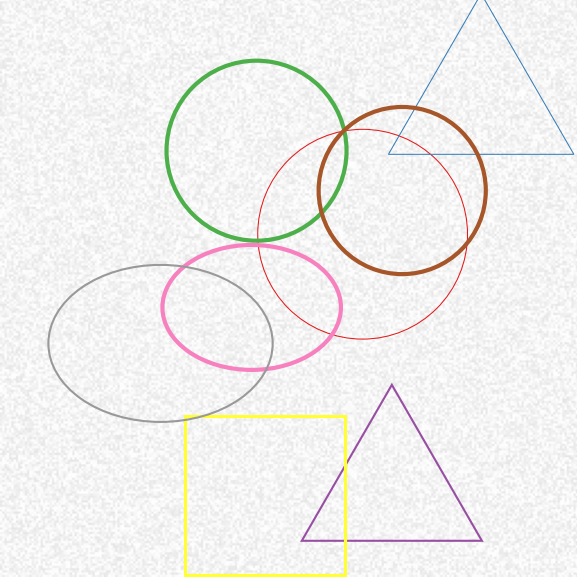[{"shape": "circle", "thickness": 0.5, "radius": 0.91, "center": [0.628, 0.594]}, {"shape": "triangle", "thickness": 0.5, "radius": 0.93, "center": [0.833, 0.825]}, {"shape": "circle", "thickness": 2, "radius": 0.78, "center": [0.444, 0.738]}, {"shape": "triangle", "thickness": 1, "radius": 0.9, "center": [0.679, 0.153]}, {"shape": "square", "thickness": 1.5, "radius": 0.69, "center": [0.459, 0.141]}, {"shape": "circle", "thickness": 2, "radius": 0.72, "center": [0.696, 0.669]}, {"shape": "oval", "thickness": 2, "radius": 0.77, "center": [0.436, 0.467]}, {"shape": "oval", "thickness": 1, "radius": 0.97, "center": [0.278, 0.404]}]